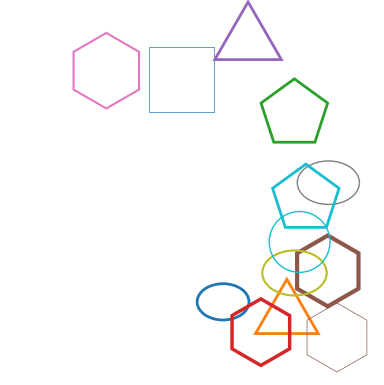[{"shape": "oval", "thickness": 2, "radius": 0.34, "center": [0.579, 0.216]}, {"shape": "square", "thickness": 0.5, "radius": 0.42, "center": [0.471, 0.794]}, {"shape": "triangle", "thickness": 2, "radius": 0.47, "center": [0.745, 0.181]}, {"shape": "pentagon", "thickness": 2, "radius": 0.45, "center": [0.765, 0.704]}, {"shape": "hexagon", "thickness": 2.5, "radius": 0.43, "center": [0.678, 0.137]}, {"shape": "triangle", "thickness": 2, "radius": 0.5, "center": [0.644, 0.895]}, {"shape": "hexagon", "thickness": 3, "radius": 0.46, "center": [0.851, 0.296]}, {"shape": "hexagon", "thickness": 0.5, "radius": 0.45, "center": [0.875, 0.123]}, {"shape": "hexagon", "thickness": 1.5, "radius": 0.49, "center": [0.276, 0.816]}, {"shape": "oval", "thickness": 1, "radius": 0.4, "center": [0.853, 0.525]}, {"shape": "oval", "thickness": 1.5, "radius": 0.42, "center": [0.765, 0.291]}, {"shape": "circle", "thickness": 1, "radius": 0.39, "center": [0.778, 0.372]}, {"shape": "pentagon", "thickness": 2, "radius": 0.45, "center": [0.794, 0.483]}]